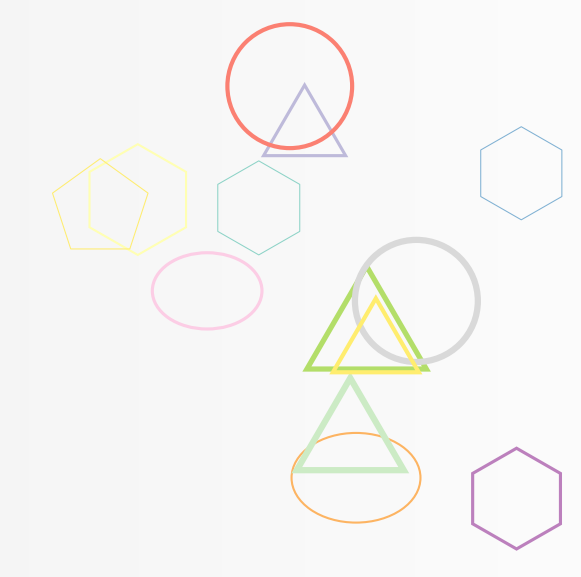[{"shape": "hexagon", "thickness": 0.5, "radius": 0.41, "center": [0.445, 0.639]}, {"shape": "hexagon", "thickness": 1, "radius": 0.48, "center": [0.237, 0.654]}, {"shape": "triangle", "thickness": 1.5, "radius": 0.41, "center": [0.524, 0.77]}, {"shape": "circle", "thickness": 2, "radius": 0.54, "center": [0.499, 0.85]}, {"shape": "hexagon", "thickness": 0.5, "radius": 0.4, "center": [0.897, 0.699]}, {"shape": "oval", "thickness": 1, "radius": 0.55, "center": [0.612, 0.172]}, {"shape": "triangle", "thickness": 2.5, "radius": 0.59, "center": [0.631, 0.419]}, {"shape": "oval", "thickness": 1.5, "radius": 0.47, "center": [0.356, 0.495]}, {"shape": "circle", "thickness": 3, "radius": 0.53, "center": [0.716, 0.478]}, {"shape": "hexagon", "thickness": 1.5, "radius": 0.44, "center": [0.889, 0.136]}, {"shape": "triangle", "thickness": 3, "radius": 0.53, "center": [0.603, 0.238]}, {"shape": "pentagon", "thickness": 0.5, "radius": 0.43, "center": [0.173, 0.638]}, {"shape": "triangle", "thickness": 2, "radius": 0.43, "center": [0.647, 0.397]}]